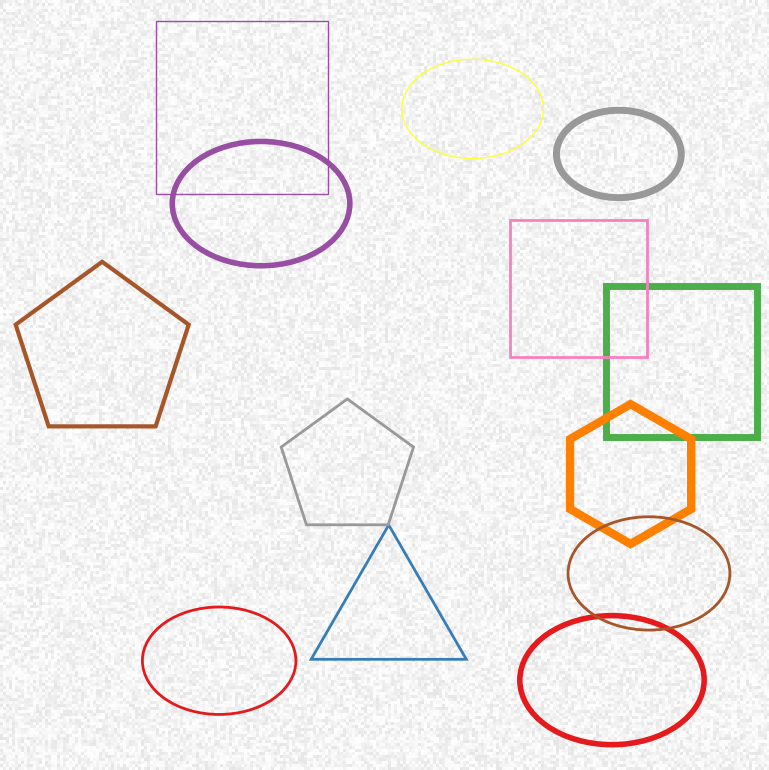[{"shape": "oval", "thickness": 1, "radius": 0.5, "center": [0.285, 0.142]}, {"shape": "oval", "thickness": 2, "radius": 0.6, "center": [0.795, 0.117]}, {"shape": "triangle", "thickness": 1, "radius": 0.58, "center": [0.505, 0.202]}, {"shape": "square", "thickness": 2.5, "radius": 0.49, "center": [0.885, 0.531]}, {"shape": "square", "thickness": 0.5, "radius": 0.56, "center": [0.314, 0.86]}, {"shape": "oval", "thickness": 2, "radius": 0.58, "center": [0.339, 0.736]}, {"shape": "hexagon", "thickness": 3, "radius": 0.45, "center": [0.819, 0.384]}, {"shape": "oval", "thickness": 0.5, "radius": 0.46, "center": [0.614, 0.859]}, {"shape": "oval", "thickness": 1, "radius": 0.53, "center": [0.843, 0.255]}, {"shape": "pentagon", "thickness": 1.5, "radius": 0.59, "center": [0.133, 0.542]}, {"shape": "square", "thickness": 1, "radius": 0.44, "center": [0.751, 0.625]}, {"shape": "pentagon", "thickness": 1, "radius": 0.45, "center": [0.451, 0.391]}, {"shape": "oval", "thickness": 2.5, "radius": 0.41, "center": [0.804, 0.8]}]